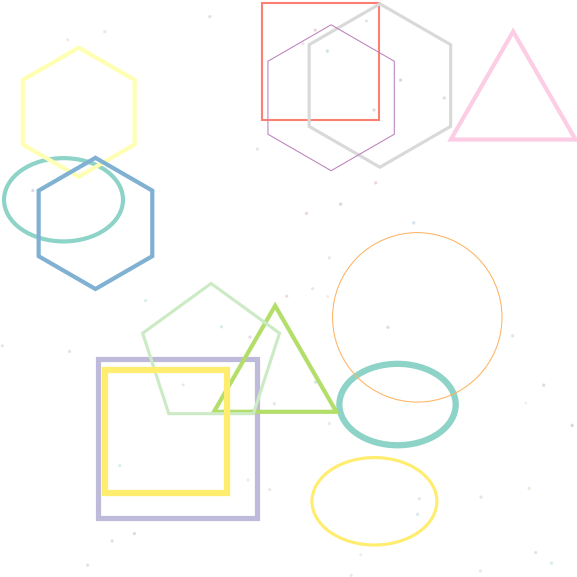[{"shape": "oval", "thickness": 2, "radius": 0.52, "center": [0.11, 0.653]}, {"shape": "oval", "thickness": 3, "radius": 0.5, "center": [0.688, 0.299]}, {"shape": "hexagon", "thickness": 2, "radius": 0.56, "center": [0.136, 0.805]}, {"shape": "square", "thickness": 2.5, "radius": 0.69, "center": [0.308, 0.24]}, {"shape": "square", "thickness": 1, "radius": 0.51, "center": [0.555, 0.893]}, {"shape": "hexagon", "thickness": 2, "radius": 0.57, "center": [0.165, 0.612]}, {"shape": "circle", "thickness": 0.5, "radius": 0.73, "center": [0.723, 0.45]}, {"shape": "triangle", "thickness": 2, "radius": 0.61, "center": [0.476, 0.347]}, {"shape": "triangle", "thickness": 2, "radius": 0.62, "center": [0.889, 0.82]}, {"shape": "hexagon", "thickness": 1.5, "radius": 0.71, "center": [0.658, 0.851]}, {"shape": "hexagon", "thickness": 0.5, "radius": 0.63, "center": [0.573, 0.83]}, {"shape": "pentagon", "thickness": 1.5, "radius": 0.62, "center": [0.366, 0.384]}, {"shape": "oval", "thickness": 1.5, "radius": 0.54, "center": [0.648, 0.131]}, {"shape": "square", "thickness": 3, "radius": 0.53, "center": [0.288, 0.252]}]